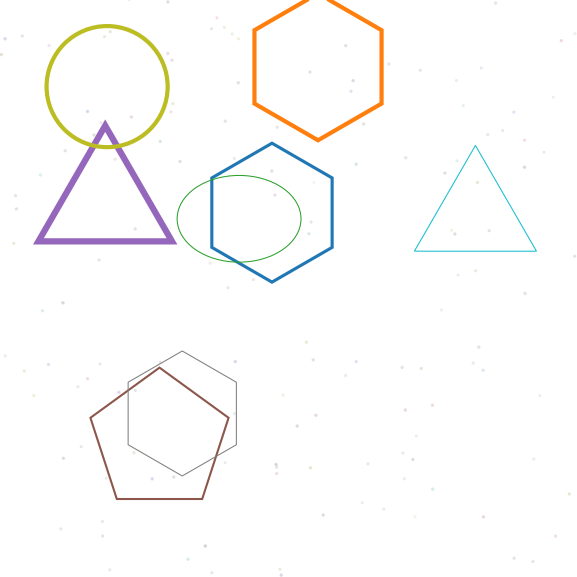[{"shape": "hexagon", "thickness": 1.5, "radius": 0.6, "center": [0.471, 0.631]}, {"shape": "hexagon", "thickness": 2, "radius": 0.64, "center": [0.551, 0.883]}, {"shape": "oval", "thickness": 0.5, "radius": 0.54, "center": [0.414, 0.62]}, {"shape": "triangle", "thickness": 3, "radius": 0.67, "center": [0.182, 0.648]}, {"shape": "pentagon", "thickness": 1, "radius": 0.63, "center": [0.276, 0.237]}, {"shape": "hexagon", "thickness": 0.5, "radius": 0.54, "center": [0.316, 0.283]}, {"shape": "circle", "thickness": 2, "radius": 0.52, "center": [0.185, 0.849]}, {"shape": "triangle", "thickness": 0.5, "radius": 0.61, "center": [0.823, 0.625]}]